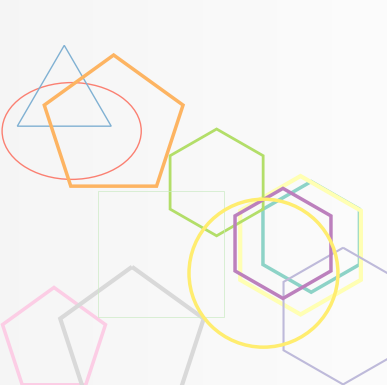[{"shape": "hexagon", "thickness": 2.5, "radius": 0.72, "center": [0.803, 0.385]}, {"shape": "hexagon", "thickness": 3, "radius": 0.9, "center": [0.776, 0.363]}, {"shape": "hexagon", "thickness": 1.5, "radius": 0.89, "center": [0.885, 0.179]}, {"shape": "oval", "thickness": 1, "radius": 0.9, "center": [0.185, 0.66]}, {"shape": "triangle", "thickness": 1, "radius": 0.7, "center": [0.166, 0.742]}, {"shape": "pentagon", "thickness": 2.5, "radius": 0.94, "center": [0.293, 0.669]}, {"shape": "hexagon", "thickness": 2, "radius": 0.69, "center": [0.559, 0.526]}, {"shape": "pentagon", "thickness": 2.5, "radius": 0.7, "center": [0.139, 0.114]}, {"shape": "pentagon", "thickness": 3, "radius": 0.97, "center": [0.341, 0.112]}, {"shape": "hexagon", "thickness": 2.5, "radius": 0.71, "center": [0.73, 0.368]}, {"shape": "square", "thickness": 0.5, "radius": 0.82, "center": [0.416, 0.341]}, {"shape": "circle", "thickness": 2.5, "radius": 0.96, "center": [0.68, 0.29]}]